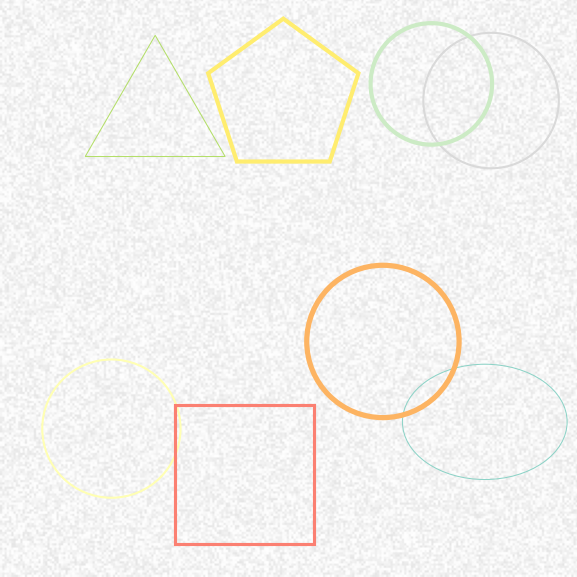[{"shape": "oval", "thickness": 0.5, "radius": 0.71, "center": [0.839, 0.269]}, {"shape": "circle", "thickness": 1, "radius": 0.6, "center": [0.193, 0.257]}, {"shape": "square", "thickness": 1.5, "radius": 0.6, "center": [0.423, 0.177]}, {"shape": "circle", "thickness": 2.5, "radius": 0.66, "center": [0.663, 0.408]}, {"shape": "triangle", "thickness": 0.5, "radius": 0.7, "center": [0.269, 0.798]}, {"shape": "circle", "thickness": 1, "radius": 0.59, "center": [0.85, 0.825]}, {"shape": "circle", "thickness": 2, "radius": 0.53, "center": [0.747, 0.854]}, {"shape": "pentagon", "thickness": 2, "radius": 0.68, "center": [0.491, 0.83]}]